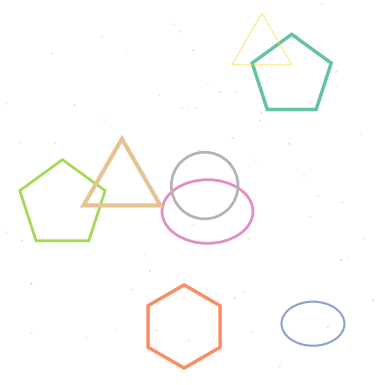[{"shape": "pentagon", "thickness": 2.5, "radius": 0.54, "center": [0.758, 0.803]}, {"shape": "hexagon", "thickness": 2.5, "radius": 0.54, "center": [0.478, 0.152]}, {"shape": "oval", "thickness": 1.5, "radius": 0.41, "center": [0.813, 0.159]}, {"shape": "oval", "thickness": 2, "radius": 0.59, "center": [0.539, 0.451]}, {"shape": "pentagon", "thickness": 2, "radius": 0.58, "center": [0.162, 0.469]}, {"shape": "triangle", "thickness": 0.5, "radius": 0.45, "center": [0.68, 0.876]}, {"shape": "triangle", "thickness": 3, "radius": 0.58, "center": [0.317, 0.524]}, {"shape": "circle", "thickness": 2, "radius": 0.43, "center": [0.532, 0.518]}]